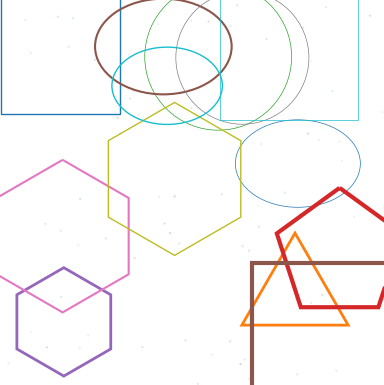[{"shape": "oval", "thickness": 0.5, "radius": 0.81, "center": [0.774, 0.575]}, {"shape": "square", "thickness": 1, "radius": 0.77, "center": [0.158, 0.857]}, {"shape": "triangle", "thickness": 2, "radius": 0.8, "center": [0.766, 0.235]}, {"shape": "circle", "thickness": 0.5, "radius": 0.95, "center": [0.567, 0.853]}, {"shape": "pentagon", "thickness": 3, "radius": 0.86, "center": [0.882, 0.341]}, {"shape": "hexagon", "thickness": 2, "radius": 0.7, "center": [0.166, 0.164]}, {"shape": "oval", "thickness": 1.5, "radius": 0.89, "center": [0.424, 0.879]}, {"shape": "square", "thickness": 3, "radius": 0.94, "center": [0.843, 0.128]}, {"shape": "hexagon", "thickness": 1.5, "radius": 0.99, "center": [0.163, 0.387]}, {"shape": "circle", "thickness": 0.5, "radius": 0.86, "center": [0.63, 0.85]}, {"shape": "hexagon", "thickness": 1, "radius": 0.99, "center": [0.453, 0.535]}, {"shape": "square", "thickness": 0.5, "radius": 0.9, "center": [0.752, 0.868]}, {"shape": "oval", "thickness": 1, "radius": 0.72, "center": [0.434, 0.777]}]